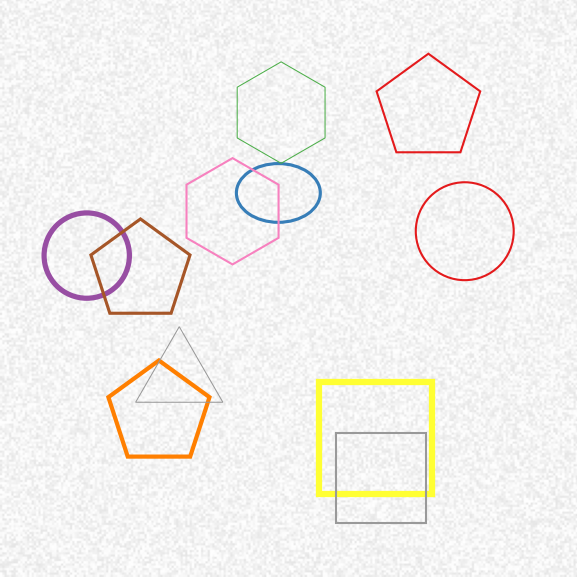[{"shape": "circle", "thickness": 1, "radius": 0.42, "center": [0.805, 0.599]}, {"shape": "pentagon", "thickness": 1, "radius": 0.47, "center": [0.742, 0.812]}, {"shape": "oval", "thickness": 1.5, "radius": 0.36, "center": [0.482, 0.665]}, {"shape": "hexagon", "thickness": 0.5, "radius": 0.44, "center": [0.487, 0.804]}, {"shape": "circle", "thickness": 2.5, "radius": 0.37, "center": [0.15, 0.557]}, {"shape": "pentagon", "thickness": 2, "radius": 0.46, "center": [0.275, 0.283]}, {"shape": "square", "thickness": 3, "radius": 0.49, "center": [0.65, 0.241]}, {"shape": "pentagon", "thickness": 1.5, "radius": 0.45, "center": [0.243, 0.53]}, {"shape": "hexagon", "thickness": 1, "radius": 0.46, "center": [0.403, 0.633]}, {"shape": "square", "thickness": 1, "radius": 0.39, "center": [0.659, 0.172]}, {"shape": "triangle", "thickness": 0.5, "radius": 0.44, "center": [0.31, 0.346]}]